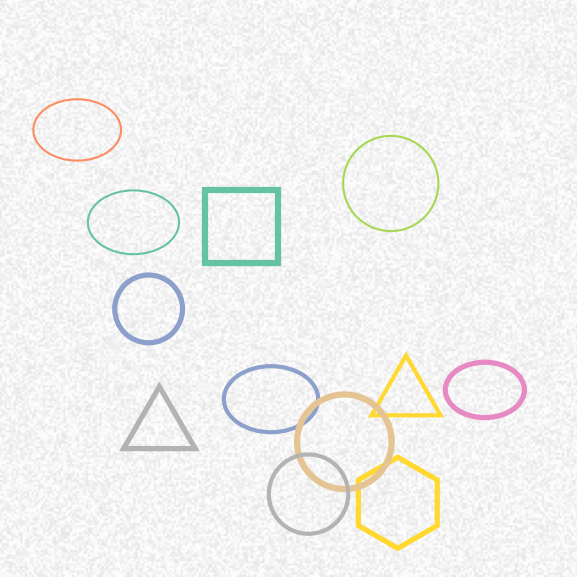[{"shape": "square", "thickness": 3, "radius": 0.31, "center": [0.418, 0.607]}, {"shape": "oval", "thickness": 1, "radius": 0.39, "center": [0.231, 0.614]}, {"shape": "oval", "thickness": 1, "radius": 0.38, "center": [0.134, 0.774]}, {"shape": "circle", "thickness": 2.5, "radius": 0.29, "center": [0.257, 0.464]}, {"shape": "oval", "thickness": 2, "radius": 0.41, "center": [0.469, 0.308]}, {"shape": "oval", "thickness": 2.5, "radius": 0.34, "center": [0.84, 0.324]}, {"shape": "circle", "thickness": 1, "radius": 0.41, "center": [0.677, 0.681]}, {"shape": "triangle", "thickness": 2, "radius": 0.35, "center": [0.703, 0.314]}, {"shape": "hexagon", "thickness": 2.5, "radius": 0.39, "center": [0.689, 0.129]}, {"shape": "circle", "thickness": 3, "radius": 0.41, "center": [0.596, 0.234]}, {"shape": "circle", "thickness": 2, "radius": 0.34, "center": [0.534, 0.144]}, {"shape": "triangle", "thickness": 2.5, "radius": 0.36, "center": [0.276, 0.258]}]